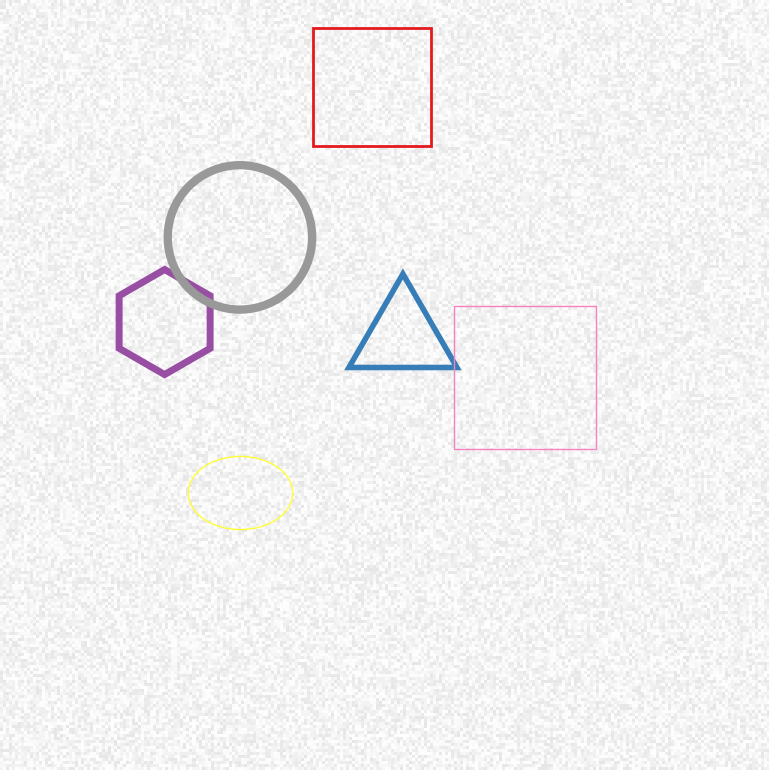[{"shape": "square", "thickness": 1, "radius": 0.38, "center": [0.483, 0.887]}, {"shape": "triangle", "thickness": 2, "radius": 0.4, "center": [0.523, 0.563]}, {"shape": "hexagon", "thickness": 2.5, "radius": 0.34, "center": [0.214, 0.582]}, {"shape": "oval", "thickness": 0.5, "radius": 0.34, "center": [0.312, 0.36]}, {"shape": "square", "thickness": 0.5, "radius": 0.46, "center": [0.682, 0.51]}, {"shape": "circle", "thickness": 3, "radius": 0.47, "center": [0.312, 0.692]}]